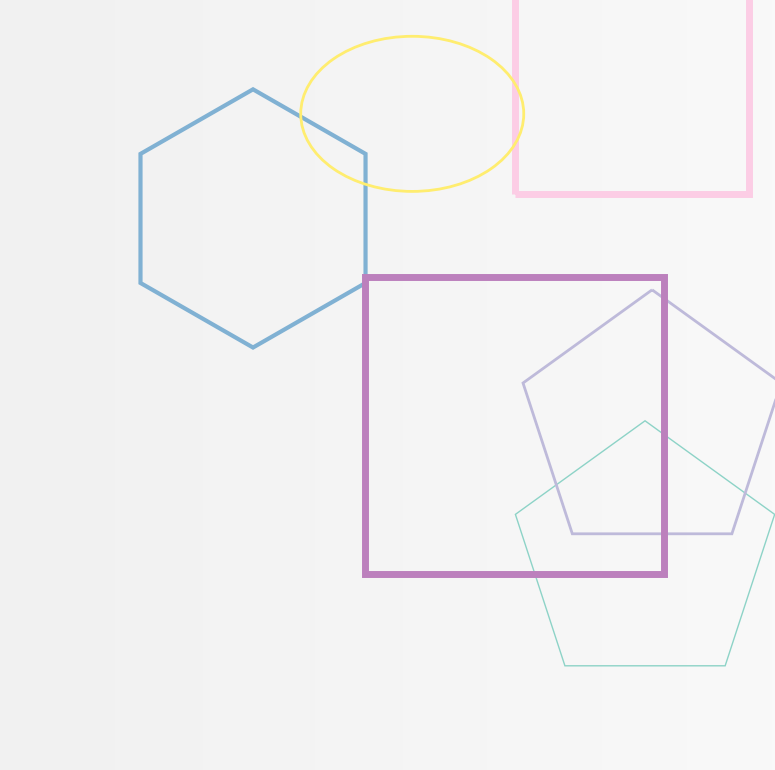[{"shape": "pentagon", "thickness": 0.5, "radius": 0.88, "center": [0.832, 0.278]}, {"shape": "pentagon", "thickness": 1, "radius": 0.88, "center": [0.841, 0.448]}, {"shape": "hexagon", "thickness": 1.5, "radius": 0.84, "center": [0.326, 0.716]}, {"shape": "square", "thickness": 2.5, "radius": 0.76, "center": [0.815, 0.899]}, {"shape": "square", "thickness": 2.5, "radius": 0.96, "center": [0.664, 0.448]}, {"shape": "oval", "thickness": 1, "radius": 0.72, "center": [0.532, 0.852]}]